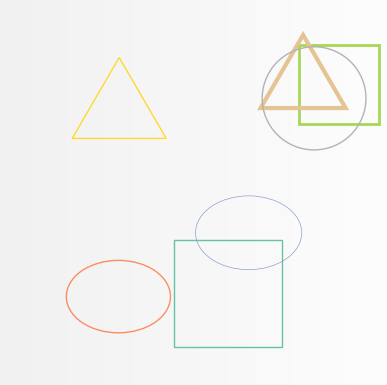[{"shape": "square", "thickness": 1, "radius": 0.69, "center": [0.588, 0.238]}, {"shape": "oval", "thickness": 1, "radius": 0.67, "center": [0.306, 0.23]}, {"shape": "oval", "thickness": 0.5, "radius": 0.68, "center": [0.642, 0.395]}, {"shape": "square", "thickness": 2, "radius": 0.51, "center": [0.874, 0.781]}, {"shape": "triangle", "thickness": 1, "radius": 0.7, "center": [0.308, 0.71]}, {"shape": "triangle", "thickness": 3, "radius": 0.63, "center": [0.782, 0.783]}, {"shape": "circle", "thickness": 1, "radius": 0.67, "center": [0.811, 0.745]}]